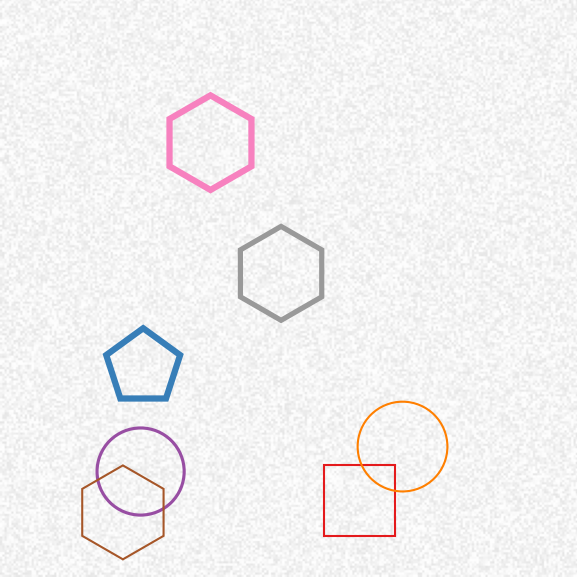[{"shape": "square", "thickness": 1, "radius": 0.31, "center": [0.623, 0.132]}, {"shape": "pentagon", "thickness": 3, "radius": 0.34, "center": [0.248, 0.364]}, {"shape": "circle", "thickness": 1.5, "radius": 0.38, "center": [0.243, 0.183]}, {"shape": "circle", "thickness": 1, "radius": 0.39, "center": [0.697, 0.226]}, {"shape": "hexagon", "thickness": 1, "radius": 0.41, "center": [0.213, 0.112]}, {"shape": "hexagon", "thickness": 3, "radius": 0.41, "center": [0.364, 0.752]}, {"shape": "hexagon", "thickness": 2.5, "radius": 0.41, "center": [0.487, 0.526]}]